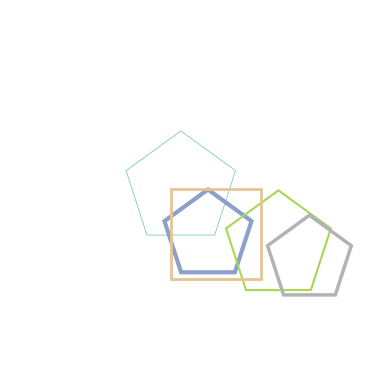[{"shape": "pentagon", "thickness": 0.5, "radius": 0.75, "center": [0.47, 0.51]}, {"shape": "pentagon", "thickness": 3, "radius": 0.59, "center": [0.54, 0.389]}, {"shape": "pentagon", "thickness": 1.5, "radius": 0.72, "center": [0.723, 0.362]}, {"shape": "square", "thickness": 2, "radius": 0.58, "center": [0.561, 0.392]}, {"shape": "pentagon", "thickness": 2.5, "radius": 0.57, "center": [0.804, 0.327]}]